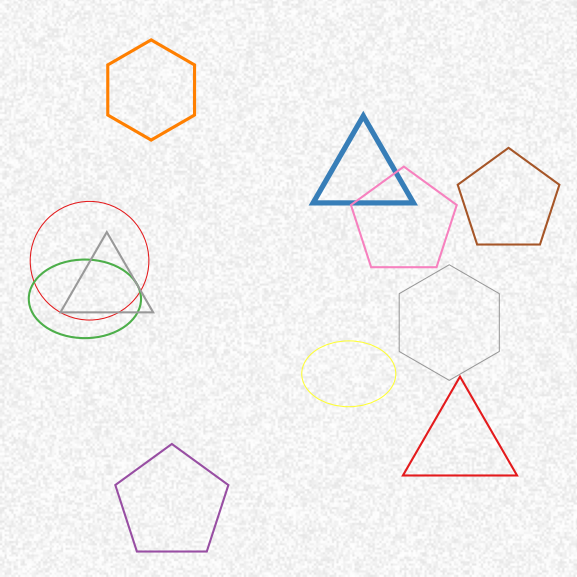[{"shape": "circle", "thickness": 0.5, "radius": 0.51, "center": [0.155, 0.548]}, {"shape": "triangle", "thickness": 1, "radius": 0.57, "center": [0.797, 0.233]}, {"shape": "triangle", "thickness": 2.5, "radius": 0.5, "center": [0.629, 0.698]}, {"shape": "oval", "thickness": 1, "radius": 0.49, "center": [0.147, 0.482]}, {"shape": "pentagon", "thickness": 1, "radius": 0.51, "center": [0.298, 0.127]}, {"shape": "hexagon", "thickness": 1.5, "radius": 0.43, "center": [0.262, 0.843]}, {"shape": "oval", "thickness": 0.5, "radius": 0.41, "center": [0.604, 0.352]}, {"shape": "pentagon", "thickness": 1, "radius": 0.46, "center": [0.881, 0.651]}, {"shape": "pentagon", "thickness": 1, "radius": 0.48, "center": [0.699, 0.614]}, {"shape": "triangle", "thickness": 1, "radius": 0.46, "center": [0.185, 0.505]}, {"shape": "hexagon", "thickness": 0.5, "radius": 0.5, "center": [0.778, 0.441]}]